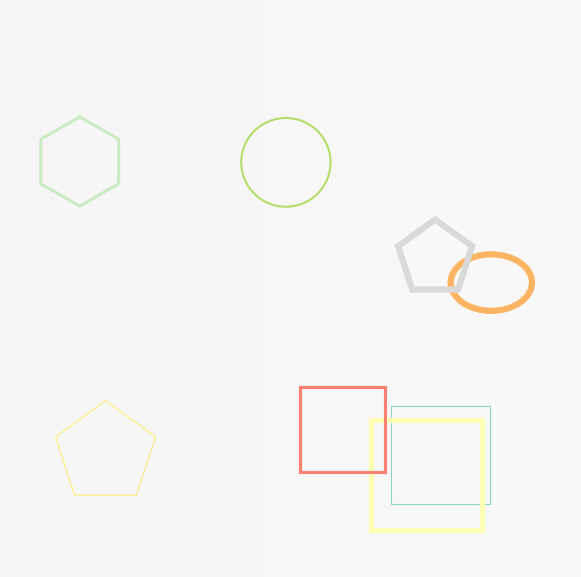[{"shape": "square", "thickness": 0.5, "radius": 0.42, "center": [0.758, 0.211]}, {"shape": "square", "thickness": 2.5, "radius": 0.48, "center": [0.733, 0.177]}, {"shape": "square", "thickness": 1.5, "radius": 0.37, "center": [0.589, 0.255]}, {"shape": "oval", "thickness": 3, "radius": 0.35, "center": [0.845, 0.51]}, {"shape": "circle", "thickness": 1, "radius": 0.38, "center": [0.492, 0.718]}, {"shape": "pentagon", "thickness": 3, "radius": 0.34, "center": [0.749, 0.552]}, {"shape": "hexagon", "thickness": 1.5, "radius": 0.39, "center": [0.137, 0.72]}, {"shape": "pentagon", "thickness": 0.5, "radius": 0.45, "center": [0.182, 0.215]}]